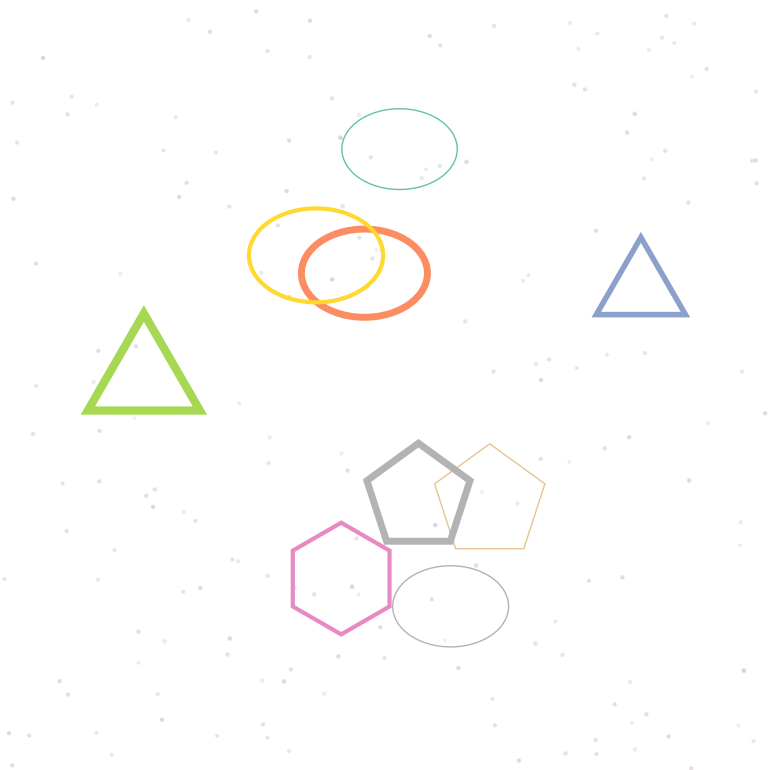[{"shape": "oval", "thickness": 0.5, "radius": 0.37, "center": [0.519, 0.806]}, {"shape": "oval", "thickness": 2.5, "radius": 0.41, "center": [0.473, 0.645]}, {"shape": "triangle", "thickness": 2, "radius": 0.33, "center": [0.832, 0.625]}, {"shape": "hexagon", "thickness": 1.5, "radius": 0.36, "center": [0.443, 0.249]}, {"shape": "triangle", "thickness": 3, "radius": 0.42, "center": [0.187, 0.509]}, {"shape": "oval", "thickness": 1.5, "radius": 0.44, "center": [0.41, 0.668]}, {"shape": "pentagon", "thickness": 0.5, "radius": 0.38, "center": [0.636, 0.348]}, {"shape": "pentagon", "thickness": 2.5, "radius": 0.35, "center": [0.543, 0.354]}, {"shape": "oval", "thickness": 0.5, "radius": 0.38, "center": [0.585, 0.213]}]